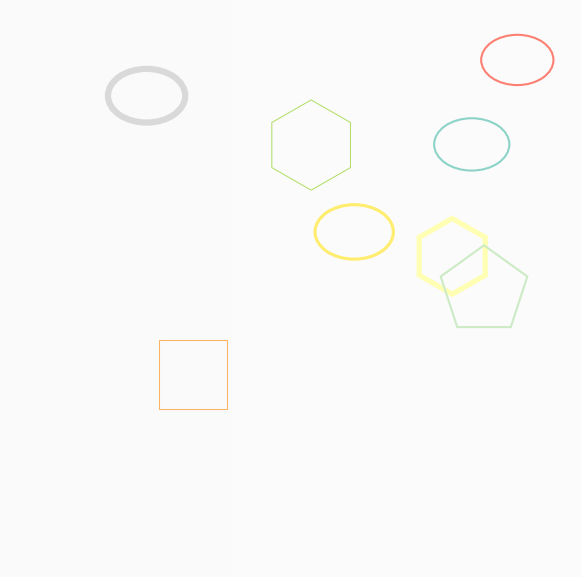[{"shape": "oval", "thickness": 1, "radius": 0.32, "center": [0.812, 0.749]}, {"shape": "hexagon", "thickness": 2.5, "radius": 0.33, "center": [0.778, 0.555]}, {"shape": "oval", "thickness": 1, "radius": 0.31, "center": [0.89, 0.895]}, {"shape": "square", "thickness": 0.5, "radius": 0.3, "center": [0.332, 0.35]}, {"shape": "hexagon", "thickness": 0.5, "radius": 0.39, "center": [0.535, 0.748]}, {"shape": "oval", "thickness": 3, "radius": 0.33, "center": [0.252, 0.833]}, {"shape": "pentagon", "thickness": 1, "radius": 0.39, "center": [0.833, 0.496]}, {"shape": "oval", "thickness": 1.5, "radius": 0.34, "center": [0.609, 0.598]}]